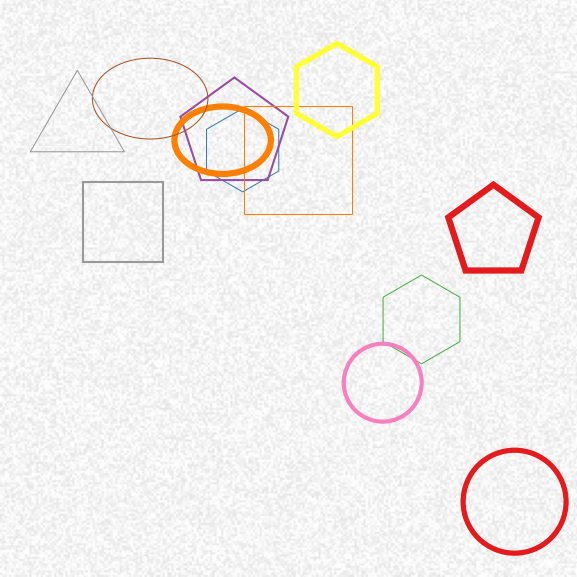[{"shape": "circle", "thickness": 2.5, "radius": 0.45, "center": [0.891, 0.13]}, {"shape": "pentagon", "thickness": 3, "radius": 0.41, "center": [0.854, 0.597]}, {"shape": "hexagon", "thickness": 0.5, "radius": 0.36, "center": [0.42, 0.739]}, {"shape": "hexagon", "thickness": 0.5, "radius": 0.38, "center": [0.73, 0.446]}, {"shape": "pentagon", "thickness": 1, "radius": 0.49, "center": [0.406, 0.767]}, {"shape": "oval", "thickness": 3, "radius": 0.42, "center": [0.386, 0.756]}, {"shape": "square", "thickness": 0.5, "radius": 0.47, "center": [0.516, 0.723]}, {"shape": "hexagon", "thickness": 2.5, "radius": 0.4, "center": [0.583, 0.843]}, {"shape": "oval", "thickness": 0.5, "radius": 0.5, "center": [0.26, 0.828]}, {"shape": "circle", "thickness": 2, "radius": 0.34, "center": [0.663, 0.336]}, {"shape": "square", "thickness": 1, "radius": 0.35, "center": [0.213, 0.615]}, {"shape": "triangle", "thickness": 0.5, "radius": 0.47, "center": [0.134, 0.783]}]